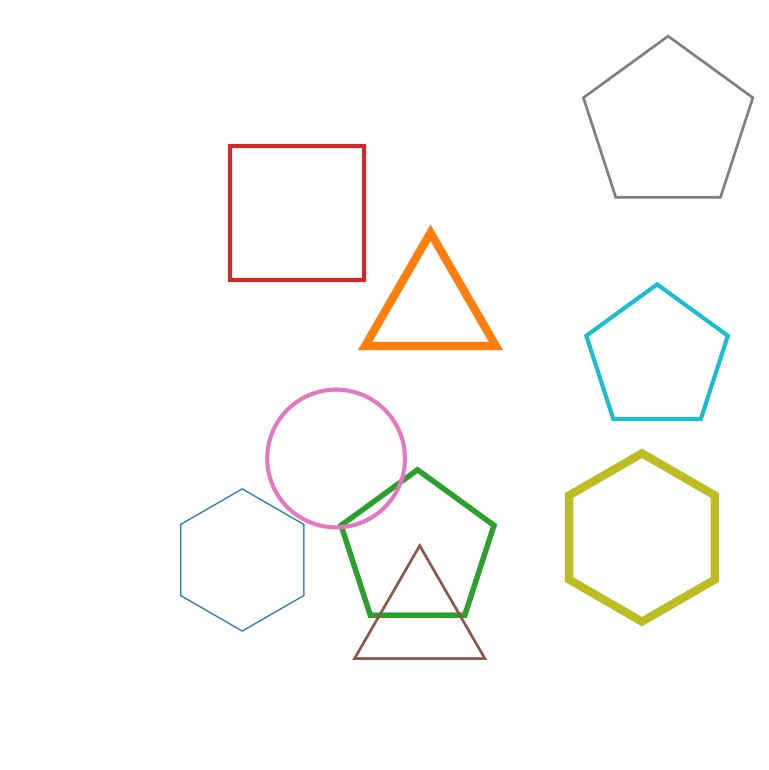[{"shape": "hexagon", "thickness": 0.5, "radius": 0.46, "center": [0.315, 0.273]}, {"shape": "triangle", "thickness": 3, "radius": 0.49, "center": [0.559, 0.6]}, {"shape": "pentagon", "thickness": 2, "radius": 0.52, "center": [0.542, 0.285]}, {"shape": "square", "thickness": 1.5, "radius": 0.43, "center": [0.385, 0.723]}, {"shape": "triangle", "thickness": 1, "radius": 0.49, "center": [0.545, 0.194]}, {"shape": "circle", "thickness": 1.5, "radius": 0.45, "center": [0.436, 0.405]}, {"shape": "pentagon", "thickness": 1, "radius": 0.58, "center": [0.868, 0.837]}, {"shape": "hexagon", "thickness": 3, "radius": 0.55, "center": [0.834, 0.302]}, {"shape": "pentagon", "thickness": 1.5, "radius": 0.48, "center": [0.853, 0.534]}]